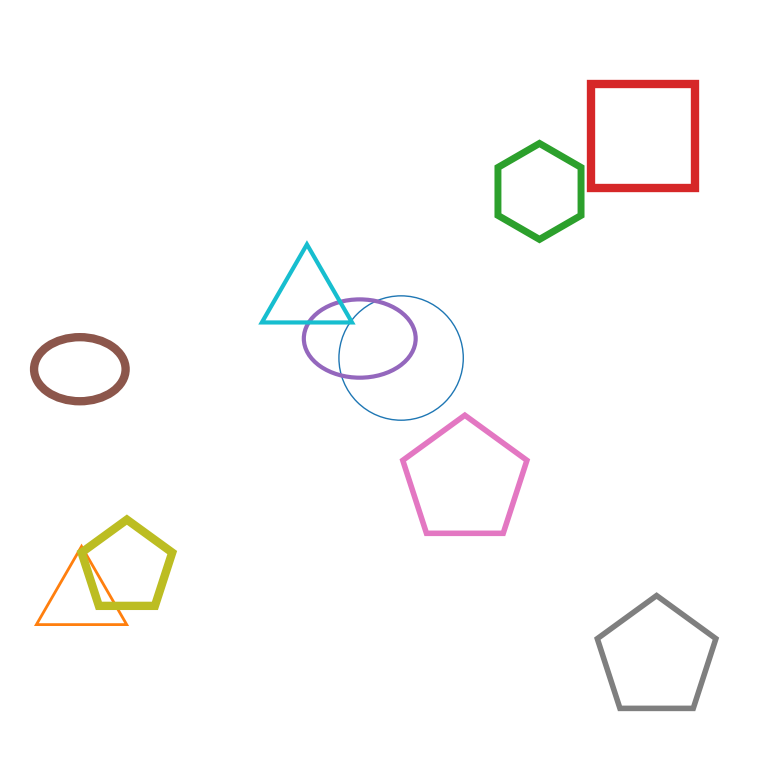[{"shape": "circle", "thickness": 0.5, "radius": 0.4, "center": [0.521, 0.535]}, {"shape": "triangle", "thickness": 1, "radius": 0.34, "center": [0.106, 0.223]}, {"shape": "hexagon", "thickness": 2.5, "radius": 0.31, "center": [0.701, 0.751]}, {"shape": "square", "thickness": 3, "radius": 0.34, "center": [0.835, 0.823]}, {"shape": "oval", "thickness": 1.5, "radius": 0.36, "center": [0.467, 0.56]}, {"shape": "oval", "thickness": 3, "radius": 0.3, "center": [0.104, 0.521]}, {"shape": "pentagon", "thickness": 2, "radius": 0.42, "center": [0.604, 0.376]}, {"shape": "pentagon", "thickness": 2, "radius": 0.4, "center": [0.853, 0.146]}, {"shape": "pentagon", "thickness": 3, "radius": 0.31, "center": [0.165, 0.263]}, {"shape": "triangle", "thickness": 1.5, "radius": 0.34, "center": [0.399, 0.615]}]